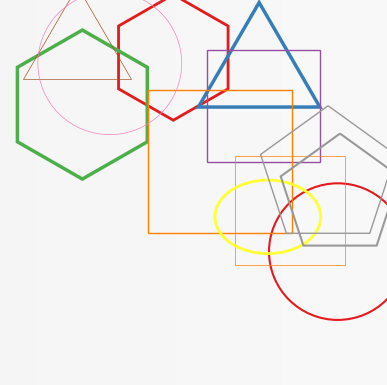[{"shape": "hexagon", "thickness": 2, "radius": 0.82, "center": [0.447, 0.851]}, {"shape": "circle", "thickness": 1.5, "radius": 0.89, "center": [0.872, 0.346]}, {"shape": "triangle", "thickness": 2.5, "radius": 0.9, "center": [0.669, 0.812]}, {"shape": "hexagon", "thickness": 2.5, "radius": 0.97, "center": [0.213, 0.728]}, {"shape": "square", "thickness": 1, "radius": 0.73, "center": [0.679, 0.724]}, {"shape": "square", "thickness": 1, "radius": 0.93, "center": [0.567, 0.581]}, {"shape": "square", "thickness": 0.5, "radius": 0.71, "center": [0.749, 0.454]}, {"shape": "oval", "thickness": 2, "radius": 0.68, "center": [0.691, 0.437]}, {"shape": "triangle", "thickness": 0.5, "radius": 0.81, "center": [0.2, 0.874]}, {"shape": "circle", "thickness": 0.5, "radius": 0.93, "center": [0.283, 0.836]}, {"shape": "pentagon", "thickness": 1, "radius": 0.92, "center": [0.847, 0.542]}, {"shape": "pentagon", "thickness": 1.5, "radius": 0.8, "center": [0.877, 0.492]}]